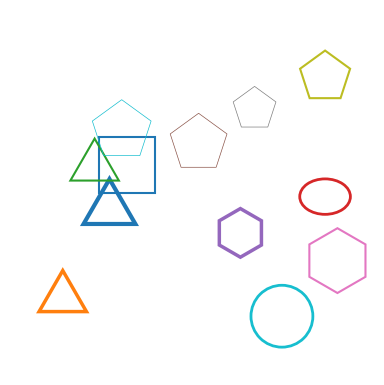[{"shape": "triangle", "thickness": 3, "radius": 0.39, "center": [0.284, 0.457]}, {"shape": "square", "thickness": 1.5, "radius": 0.37, "center": [0.329, 0.571]}, {"shape": "triangle", "thickness": 2.5, "radius": 0.36, "center": [0.163, 0.226]}, {"shape": "triangle", "thickness": 1.5, "radius": 0.36, "center": [0.246, 0.567]}, {"shape": "oval", "thickness": 2, "radius": 0.33, "center": [0.844, 0.489]}, {"shape": "hexagon", "thickness": 2.5, "radius": 0.32, "center": [0.624, 0.395]}, {"shape": "pentagon", "thickness": 0.5, "radius": 0.39, "center": [0.516, 0.628]}, {"shape": "hexagon", "thickness": 1.5, "radius": 0.42, "center": [0.876, 0.323]}, {"shape": "pentagon", "thickness": 0.5, "radius": 0.29, "center": [0.661, 0.717]}, {"shape": "pentagon", "thickness": 1.5, "radius": 0.34, "center": [0.844, 0.8]}, {"shape": "pentagon", "thickness": 0.5, "radius": 0.4, "center": [0.316, 0.661]}, {"shape": "circle", "thickness": 2, "radius": 0.4, "center": [0.732, 0.179]}]